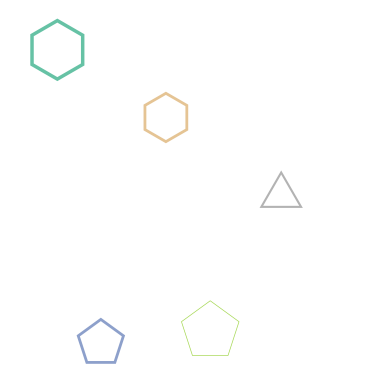[{"shape": "hexagon", "thickness": 2.5, "radius": 0.38, "center": [0.149, 0.871]}, {"shape": "pentagon", "thickness": 2, "radius": 0.31, "center": [0.262, 0.109]}, {"shape": "pentagon", "thickness": 0.5, "radius": 0.39, "center": [0.546, 0.14]}, {"shape": "hexagon", "thickness": 2, "radius": 0.31, "center": [0.431, 0.695]}, {"shape": "triangle", "thickness": 1.5, "radius": 0.3, "center": [0.73, 0.492]}]